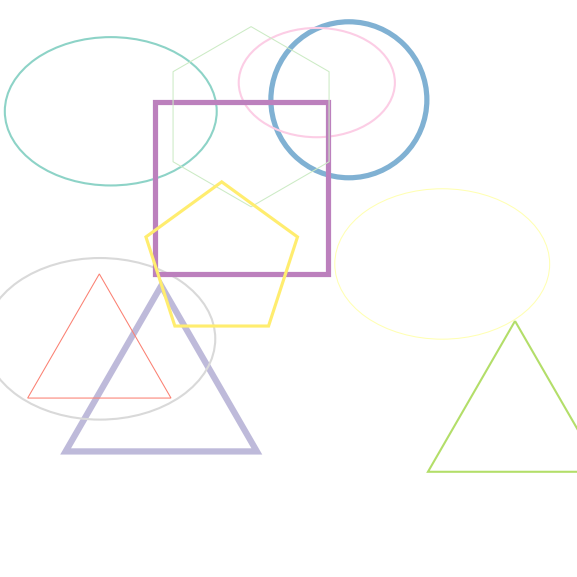[{"shape": "oval", "thickness": 1, "radius": 0.92, "center": [0.192, 0.806]}, {"shape": "oval", "thickness": 0.5, "radius": 0.93, "center": [0.766, 0.542]}, {"shape": "triangle", "thickness": 3, "radius": 0.96, "center": [0.279, 0.313]}, {"shape": "triangle", "thickness": 0.5, "radius": 0.72, "center": [0.172, 0.382]}, {"shape": "circle", "thickness": 2.5, "radius": 0.68, "center": [0.604, 0.826]}, {"shape": "triangle", "thickness": 1, "radius": 0.87, "center": [0.892, 0.269]}, {"shape": "oval", "thickness": 1, "radius": 0.68, "center": [0.549, 0.856]}, {"shape": "oval", "thickness": 1, "radius": 1.0, "center": [0.173, 0.412]}, {"shape": "square", "thickness": 2.5, "radius": 0.75, "center": [0.418, 0.674]}, {"shape": "hexagon", "thickness": 0.5, "radius": 0.78, "center": [0.435, 0.797]}, {"shape": "pentagon", "thickness": 1.5, "radius": 0.69, "center": [0.384, 0.546]}]